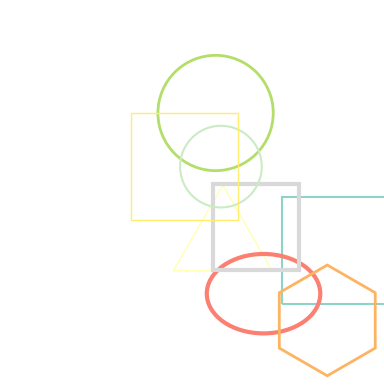[{"shape": "square", "thickness": 1.5, "radius": 0.69, "center": [0.87, 0.349]}, {"shape": "triangle", "thickness": 1, "radius": 0.74, "center": [0.579, 0.371]}, {"shape": "oval", "thickness": 3, "radius": 0.74, "center": [0.684, 0.237]}, {"shape": "hexagon", "thickness": 2, "radius": 0.72, "center": [0.85, 0.168]}, {"shape": "circle", "thickness": 2, "radius": 0.75, "center": [0.56, 0.707]}, {"shape": "square", "thickness": 3, "radius": 0.56, "center": [0.664, 0.41]}, {"shape": "circle", "thickness": 1.5, "radius": 0.53, "center": [0.574, 0.567]}, {"shape": "square", "thickness": 1, "radius": 0.69, "center": [0.478, 0.567]}]